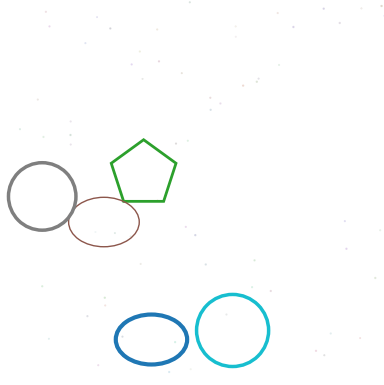[{"shape": "oval", "thickness": 3, "radius": 0.46, "center": [0.393, 0.118]}, {"shape": "pentagon", "thickness": 2, "radius": 0.44, "center": [0.373, 0.549]}, {"shape": "oval", "thickness": 1, "radius": 0.46, "center": [0.27, 0.423]}, {"shape": "circle", "thickness": 2.5, "radius": 0.44, "center": [0.11, 0.49]}, {"shape": "circle", "thickness": 2.5, "radius": 0.47, "center": [0.604, 0.142]}]